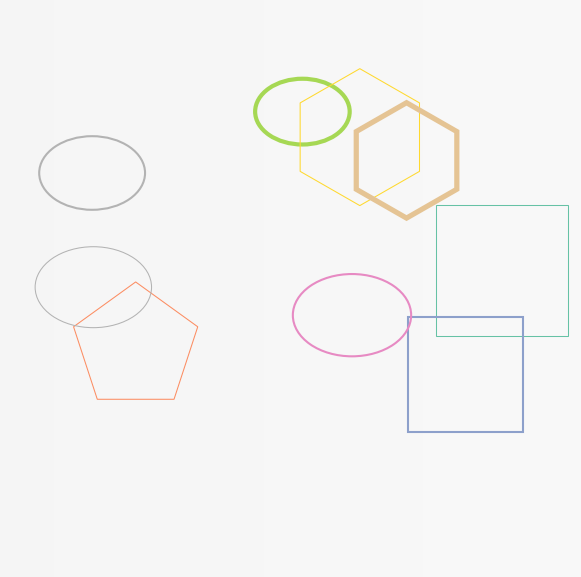[{"shape": "square", "thickness": 0.5, "radius": 0.57, "center": [0.864, 0.531]}, {"shape": "pentagon", "thickness": 0.5, "radius": 0.56, "center": [0.233, 0.399]}, {"shape": "square", "thickness": 1, "radius": 0.5, "center": [0.801, 0.351]}, {"shape": "oval", "thickness": 1, "radius": 0.51, "center": [0.606, 0.453]}, {"shape": "oval", "thickness": 2, "radius": 0.41, "center": [0.52, 0.806]}, {"shape": "hexagon", "thickness": 0.5, "radius": 0.59, "center": [0.619, 0.762]}, {"shape": "hexagon", "thickness": 2.5, "radius": 0.5, "center": [0.699, 0.721]}, {"shape": "oval", "thickness": 0.5, "radius": 0.5, "center": [0.161, 0.502]}, {"shape": "oval", "thickness": 1, "radius": 0.46, "center": [0.158, 0.7]}]